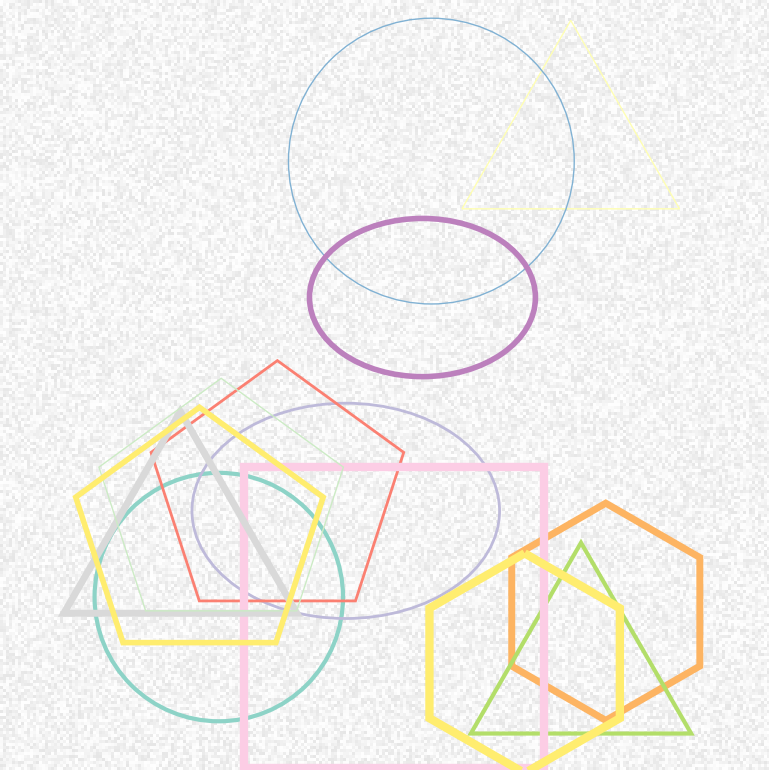[{"shape": "circle", "thickness": 1.5, "radius": 0.81, "center": [0.284, 0.225]}, {"shape": "triangle", "thickness": 0.5, "radius": 0.82, "center": [0.741, 0.81]}, {"shape": "oval", "thickness": 1, "radius": 1.0, "center": [0.449, 0.337]}, {"shape": "pentagon", "thickness": 1, "radius": 0.86, "center": [0.36, 0.359]}, {"shape": "circle", "thickness": 0.5, "radius": 0.93, "center": [0.56, 0.791]}, {"shape": "hexagon", "thickness": 2.5, "radius": 0.71, "center": [0.787, 0.205]}, {"shape": "triangle", "thickness": 1.5, "radius": 0.83, "center": [0.755, 0.13]}, {"shape": "square", "thickness": 3, "radius": 0.98, "center": [0.512, 0.198]}, {"shape": "triangle", "thickness": 2.5, "radius": 0.87, "center": [0.234, 0.291]}, {"shape": "oval", "thickness": 2, "radius": 0.73, "center": [0.549, 0.614]}, {"shape": "pentagon", "thickness": 0.5, "radius": 0.83, "center": [0.287, 0.342]}, {"shape": "hexagon", "thickness": 3, "radius": 0.71, "center": [0.681, 0.139]}, {"shape": "pentagon", "thickness": 2, "radius": 0.84, "center": [0.259, 0.302]}]